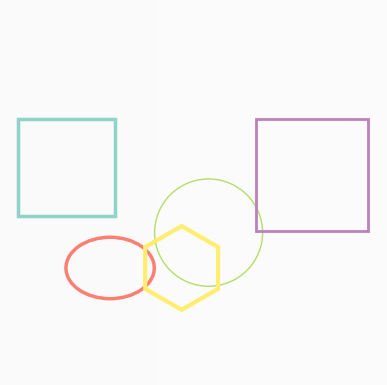[{"shape": "square", "thickness": 2.5, "radius": 0.63, "center": [0.172, 0.564]}, {"shape": "oval", "thickness": 2.5, "radius": 0.57, "center": [0.284, 0.304]}, {"shape": "circle", "thickness": 1, "radius": 0.7, "center": [0.538, 0.396]}, {"shape": "square", "thickness": 2, "radius": 0.72, "center": [0.806, 0.545]}, {"shape": "hexagon", "thickness": 3, "radius": 0.54, "center": [0.469, 0.304]}]